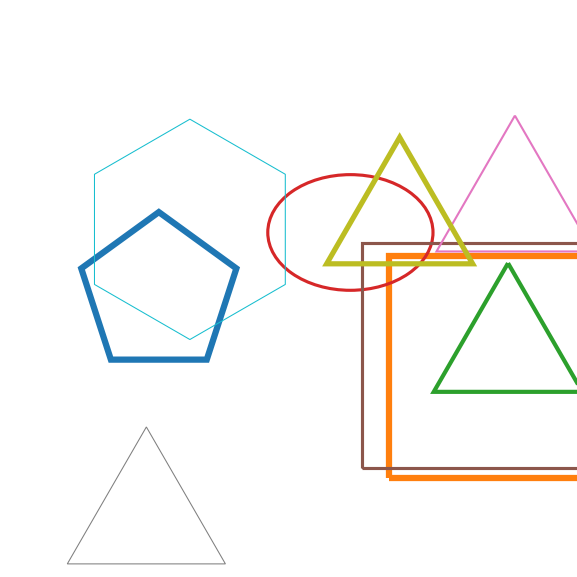[{"shape": "pentagon", "thickness": 3, "radius": 0.71, "center": [0.275, 0.491]}, {"shape": "square", "thickness": 3, "radius": 0.96, "center": [0.865, 0.363]}, {"shape": "triangle", "thickness": 2, "radius": 0.74, "center": [0.88, 0.395]}, {"shape": "oval", "thickness": 1.5, "radius": 0.72, "center": [0.607, 0.597]}, {"shape": "square", "thickness": 1.5, "radius": 0.97, "center": [0.822, 0.383]}, {"shape": "triangle", "thickness": 1, "radius": 0.78, "center": [0.892, 0.642]}, {"shape": "triangle", "thickness": 0.5, "radius": 0.79, "center": [0.253, 0.102]}, {"shape": "triangle", "thickness": 2.5, "radius": 0.73, "center": [0.692, 0.615]}, {"shape": "hexagon", "thickness": 0.5, "radius": 0.95, "center": [0.329, 0.602]}]